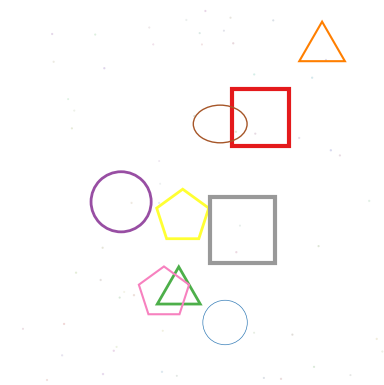[{"shape": "square", "thickness": 3, "radius": 0.37, "center": [0.677, 0.694]}, {"shape": "circle", "thickness": 0.5, "radius": 0.29, "center": [0.585, 0.162]}, {"shape": "triangle", "thickness": 2, "radius": 0.32, "center": [0.464, 0.242]}, {"shape": "circle", "thickness": 2, "radius": 0.39, "center": [0.315, 0.476]}, {"shape": "triangle", "thickness": 1.5, "radius": 0.34, "center": [0.837, 0.875]}, {"shape": "pentagon", "thickness": 2, "radius": 0.36, "center": [0.475, 0.438]}, {"shape": "oval", "thickness": 1, "radius": 0.35, "center": [0.572, 0.678]}, {"shape": "pentagon", "thickness": 1.5, "radius": 0.34, "center": [0.426, 0.239]}, {"shape": "square", "thickness": 3, "radius": 0.42, "center": [0.63, 0.403]}]